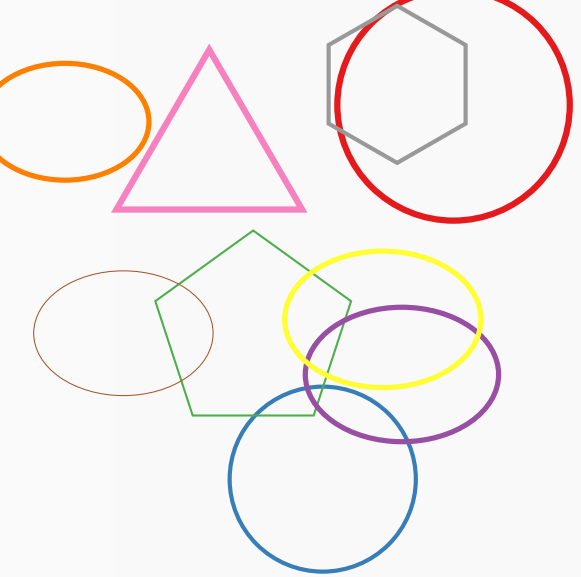[{"shape": "circle", "thickness": 3, "radius": 1.0, "center": [0.78, 0.817]}, {"shape": "circle", "thickness": 2, "radius": 0.8, "center": [0.555, 0.169]}, {"shape": "pentagon", "thickness": 1, "radius": 0.89, "center": [0.436, 0.423]}, {"shape": "oval", "thickness": 2.5, "radius": 0.83, "center": [0.692, 0.351]}, {"shape": "oval", "thickness": 2.5, "radius": 0.72, "center": [0.112, 0.788]}, {"shape": "oval", "thickness": 2.5, "radius": 0.84, "center": [0.659, 0.446]}, {"shape": "oval", "thickness": 0.5, "radius": 0.77, "center": [0.212, 0.422]}, {"shape": "triangle", "thickness": 3, "radius": 0.92, "center": [0.36, 0.729]}, {"shape": "hexagon", "thickness": 2, "radius": 0.68, "center": [0.683, 0.853]}]